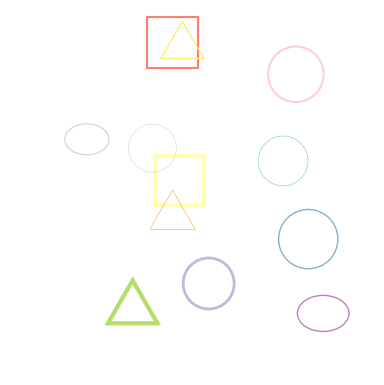[{"shape": "circle", "thickness": 0.5, "radius": 0.32, "center": [0.735, 0.582]}, {"shape": "square", "thickness": 3, "radius": 0.32, "center": [0.465, 0.531]}, {"shape": "circle", "thickness": 2, "radius": 0.33, "center": [0.542, 0.264]}, {"shape": "square", "thickness": 1.5, "radius": 0.33, "center": [0.448, 0.89]}, {"shape": "circle", "thickness": 1, "radius": 0.38, "center": [0.801, 0.379]}, {"shape": "triangle", "thickness": 0.5, "radius": 0.34, "center": [0.448, 0.438]}, {"shape": "triangle", "thickness": 3, "radius": 0.37, "center": [0.345, 0.197]}, {"shape": "circle", "thickness": 1.5, "radius": 0.36, "center": [0.768, 0.807]}, {"shape": "oval", "thickness": 1, "radius": 0.29, "center": [0.226, 0.638]}, {"shape": "oval", "thickness": 1, "radius": 0.33, "center": [0.839, 0.186]}, {"shape": "circle", "thickness": 0.5, "radius": 0.31, "center": [0.396, 0.615]}, {"shape": "triangle", "thickness": 1, "radius": 0.32, "center": [0.474, 0.88]}]